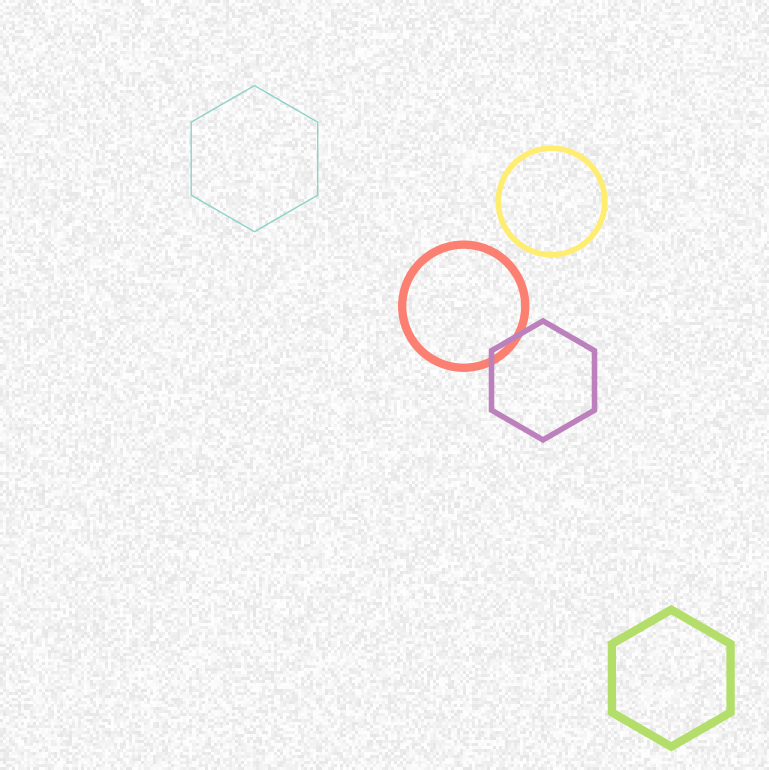[{"shape": "hexagon", "thickness": 0.5, "radius": 0.47, "center": [0.33, 0.794]}, {"shape": "circle", "thickness": 3, "radius": 0.4, "center": [0.602, 0.602]}, {"shape": "hexagon", "thickness": 3, "radius": 0.44, "center": [0.872, 0.119]}, {"shape": "hexagon", "thickness": 2, "radius": 0.39, "center": [0.705, 0.506]}, {"shape": "circle", "thickness": 2, "radius": 0.35, "center": [0.716, 0.738]}]